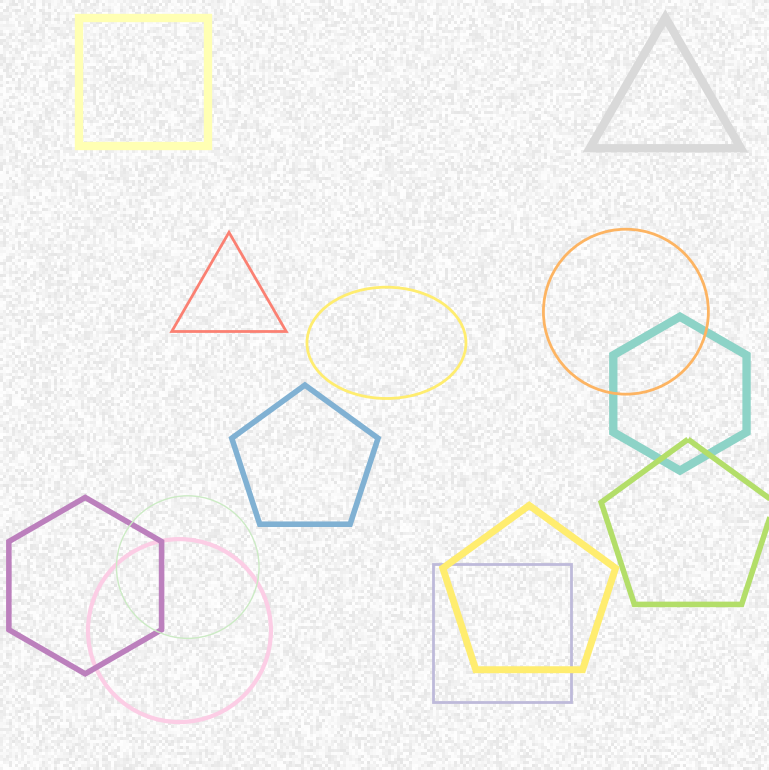[{"shape": "hexagon", "thickness": 3, "radius": 0.5, "center": [0.883, 0.489]}, {"shape": "square", "thickness": 3, "radius": 0.42, "center": [0.186, 0.893]}, {"shape": "square", "thickness": 1, "radius": 0.45, "center": [0.652, 0.178]}, {"shape": "triangle", "thickness": 1, "radius": 0.43, "center": [0.297, 0.612]}, {"shape": "pentagon", "thickness": 2, "radius": 0.5, "center": [0.396, 0.4]}, {"shape": "circle", "thickness": 1, "radius": 0.54, "center": [0.813, 0.595]}, {"shape": "pentagon", "thickness": 2, "radius": 0.59, "center": [0.894, 0.311]}, {"shape": "circle", "thickness": 1.5, "radius": 0.59, "center": [0.233, 0.181]}, {"shape": "triangle", "thickness": 3, "radius": 0.57, "center": [0.864, 0.864]}, {"shape": "hexagon", "thickness": 2, "radius": 0.57, "center": [0.111, 0.239]}, {"shape": "circle", "thickness": 0.5, "radius": 0.46, "center": [0.244, 0.264]}, {"shape": "oval", "thickness": 1, "radius": 0.52, "center": [0.502, 0.555]}, {"shape": "pentagon", "thickness": 2.5, "radius": 0.59, "center": [0.687, 0.226]}]